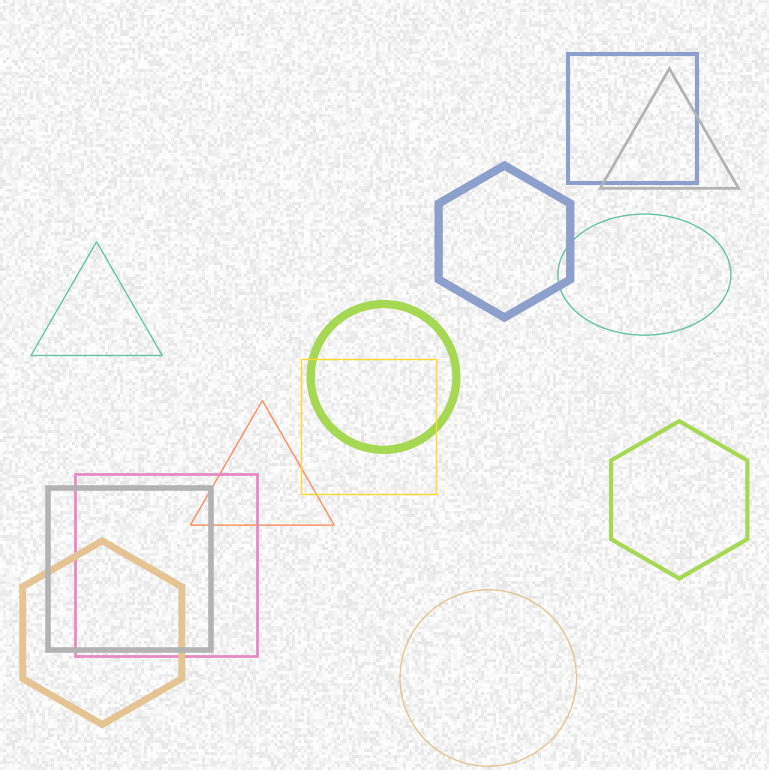[{"shape": "oval", "thickness": 0.5, "radius": 0.56, "center": [0.837, 0.643]}, {"shape": "triangle", "thickness": 0.5, "radius": 0.49, "center": [0.125, 0.588]}, {"shape": "triangle", "thickness": 0.5, "radius": 0.54, "center": [0.341, 0.372]}, {"shape": "hexagon", "thickness": 3, "radius": 0.49, "center": [0.655, 0.686]}, {"shape": "square", "thickness": 1.5, "radius": 0.42, "center": [0.822, 0.846]}, {"shape": "square", "thickness": 1, "radius": 0.59, "center": [0.215, 0.266]}, {"shape": "hexagon", "thickness": 1.5, "radius": 0.51, "center": [0.882, 0.351]}, {"shape": "circle", "thickness": 3, "radius": 0.47, "center": [0.498, 0.51]}, {"shape": "square", "thickness": 0.5, "radius": 0.44, "center": [0.478, 0.446]}, {"shape": "circle", "thickness": 0.5, "radius": 0.57, "center": [0.634, 0.119]}, {"shape": "hexagon", "thickness": 2.5, "radius": 0.6, "center": [0.133, 0.178]}, {"shape": "triangle", "thickness": 1, "radius": 0.52, "center": [0.869, 0.807]}, {"shape": "square", "thickness": 2, "radius": 0.53, "center": [0.168, 0.261]}]